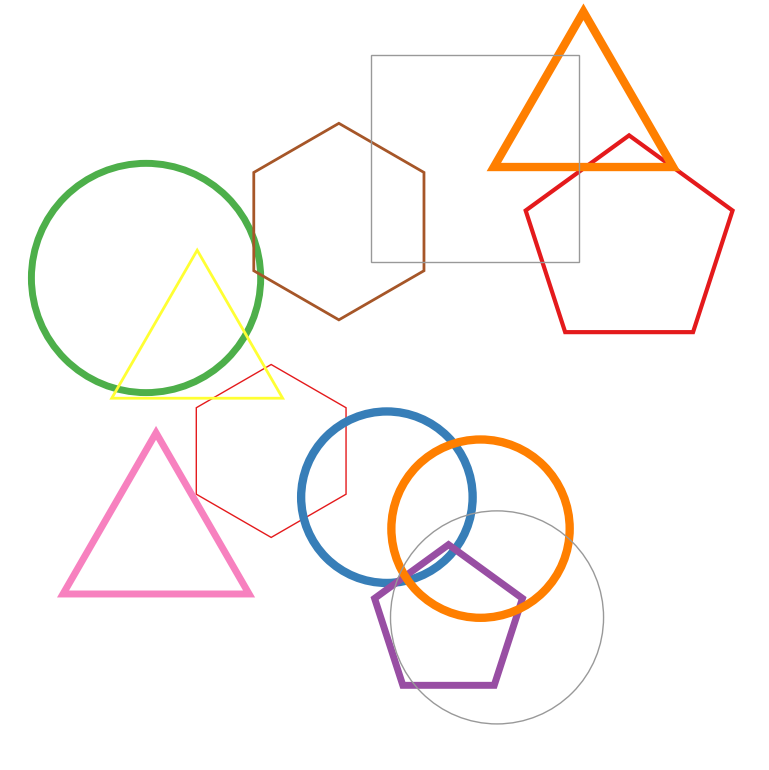[{"shape": "pentagon", "thickness": 1.5, "radius": 0.71, "center": [0.817, 0.683]}, {"shape": "hexagon", "thickness": 0.5, "radius": 0.56, "center": [0.352, 0.414]}, {"shape": "circle", "thickness": 3, "radius": 0.56, "center": [0.502, 0.354]}, {"shape": "circle", "thickness": 2.5, "radius": 0.74, "center": [0.19, 0.639]}, {"shape": "pentagon", "thickness": 2.5, "radius": 0.5, "center": [0.583, 0.192]}, {"shape": "triangle", "thickness": 3, "radius": 0.67, "center": [0.758, 0.85]}, {"shape": "circle", "thickness": 3, "radius": 0.58, "center": [0.624, 0.313]}, {"shape": "triangle", "thickness": 1, "radius": 0.64, "center": [0.256, 0.547]}, {"shape": "hexagon", "thickness": 1, "radius": 0.64, "center": [0.44, 0.712]}, {"shape": "triangle", "thickness": 2.5, "radius": 0.7, "center": [0.203, 0.298]}, {"shape": "square", "thickness": 0.5, "radius": 0.67, "center": [0.617, 0.794]}, {"shape": "circle", "thickness": 0.5, "radius": 0.69, "center": [0.645, 0.198]}]